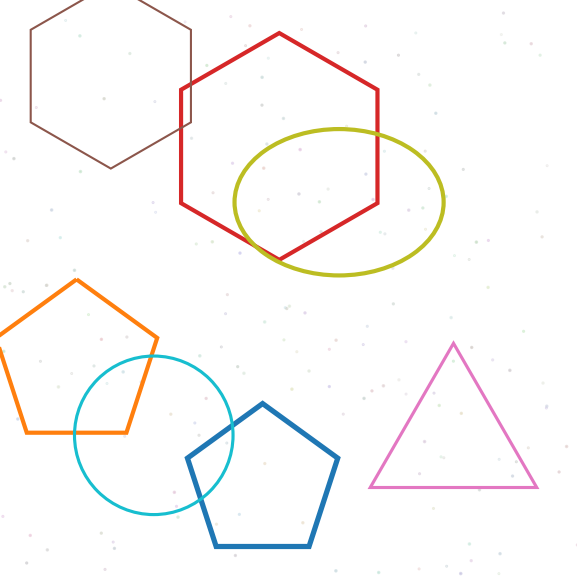[{"shape": "pentagon", "thickness": 2.5, "radius": 0.68, "center": [0.455, 0.164]}, {"shape": "pentagon", "thickness": 2, "radius": 0.73, "center": [0.133, 0.369]}, {"shape": "hexagon", "thickness": 2, "radius": 0.98, "center": [0.484, 0.746]}, {"shape": "hexagon", "thickness": 1, "radius": 0.8, "center": [0.192, 0.867]}, {"shape": "triangle", "thickness": 1.5, "radius": 0.83, "center": [0.785, 0.238]}, {"shape": "oval", "thickness": 2, "radius": 0.91, "center": [0.587, 0.649]}, {"shape": "circle", "thickness": 1.5, "radius": 0.69, "center": [0.266, 0.245]}]